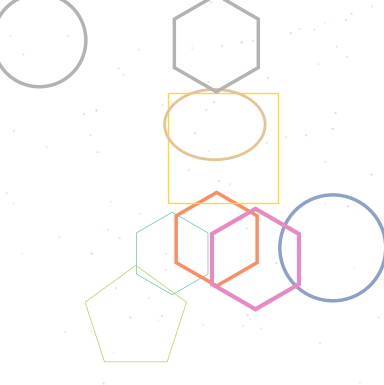[{"shape": "hexagon", "thickness": 0.5, "radius": 0.54, "center": [0.447, 0.342]}, {"shape": "hexagon", "thickness": 2.5, "radius": 0.61, "center": [0.563, 0.379]}, {"shape": "circle", "thickness": 2.5, "radius": 0.69, "center": [0.864, 0.356]}, {"shape": "hexagon", "thickness": 3, "radius": 0.65, "center": [0.663, 0.327]}, {"shape": "pentagon", "thickness": 0.5, "radius": 0.69, "center": [0.353, 0.172]}, {"shape": "square", "thickness": 1, "radius": 0.72, "center": [0.578, 0.615]}, {"shape": "oval", "thickness": 2, "radius": 0.65, "center": [0.558, 0.676]}, {"shape": "circle", "thickness": 2.5, "radius": 0.6, "center": [0.102, 0.895]}, {"shape": "hexagon", "thickness": 2.5, "radius": 0.63, "center": [0.562, 0.887]}]